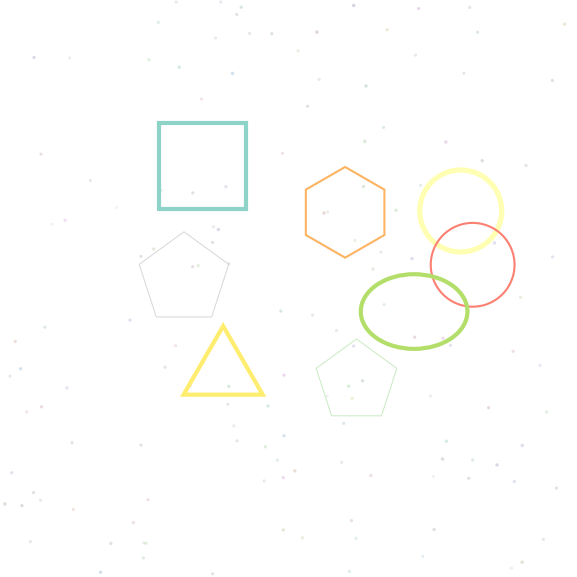[{"shape": "square", "thickness": 2, "radius": 0.37, "center": [0.351, 0.712]}, {"shape": "circle", "thickness": 2.5, "radius": 0.35, "center": [0.798, 0.634]}, {"shape": "circle", "thickness": 1, "radius": 0.36, "center": [0.818, 0.541]}, {"shape": "hexagon", "thickness": 1, "radius": 0.39, "center": [0.598, 0.631]}, {"shape": "oval", "thickness": 2, "radius": 0.46, "center": [0.717, 0.46]}, {"shape": "pentagon", "thickness": 0.5, "radius": 0.41, "center": [0.319, 0.516]}, {"shape": "pentagon", "thickness": 0.5, "radius": 0.37, "center": [0.617, 0.339]}, {"shape": "triangle", "thickness": 2, "radius": 0.4, "center": [0.386, 0.355]}]